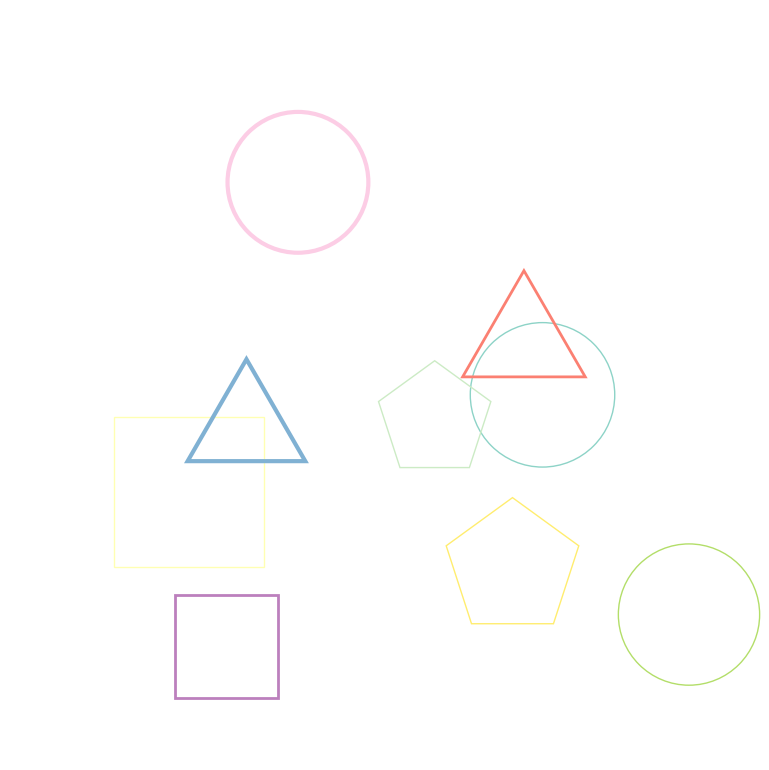[{"shape": "circle", "thickness": 0.5, "radius": 0.47, "center": [0.705, 0.487]}, {"shape": "square", "thickness": 0.5, "radius": 0.49, "center": [0.245, 0.362]}, {"shape": "triangle", "thickness": 1, "radius": 0.46, "center": [0.68, 0.557]}, {"shape": "triangle", "thickness": 1.5, "radius": 0.44, "center": [0.32, 0.445]}, {"shape": "circle", "thickness": 0.5, "radius": 0.46, "center": [0.895, 0.202]}, {"shape": "circle", "thickness": 1.5, "radius": 0.46, "center": [0.387, 0.763]}, {"shape": "square", "thickness": 1, "radius": 0.34, "center": [0.294, 0.16]}, {"shape": "pentagon", "thickness": 0.5, "radius": 0.38, "center": [0.565, 0.455]}, {"shape": "pentagon", "thickness": 0.5, "radius": 0.45, "center": [0.666, 0.263]}]